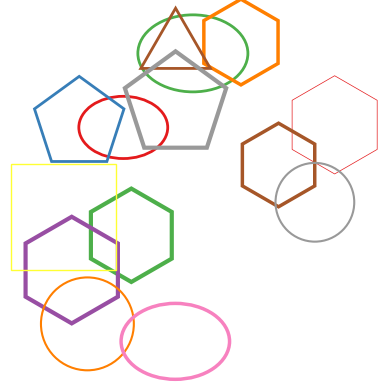[{"shape": "hexagon", "thickness": 0.5, "radius": 0.64, "center": [0.869, 0.676]}, {"shape": "oval", "thickness": 2, "radius": 0.58, "center": [0.32, 0.669]}, {"shape": "pentagon", "thickness": 2, "radius": 0.61, "center": [0.206, 0.679]}, {"shape": "hexagon", "thickness": 3, "radius": 0.61, "center": [0.341, 0.389]}, {"shape": "oval", "thickness": 2, "radius": 0.71, "center": [0.501, 0.861]}, {"shape": "hexagon", "thickness": 3, "radius": 0.69, "center": [0.186, 0.299]}, {"shape": "hexagon", "thickness": 2.5, "radius": 0.56, "center": [0.626, 0.891]}, {"shape": "circle", "thickness": 1.5, "radius": 0.6, "center": [0.227, 0.159]}, {"shape": "square", "thickness": 1, "radius": 0.68, "center": [0.165, 0.437]}, {"shape": "hexagon", "thickness": 2.5, "radius": 0.54, "center": [0.724, 0.571]}, {"shape": "triangle", "thickness": 2, "radius": 0.52, "center": [0.456, 0.874]}, {"shape": "oval", "thickness": 2.5, "radius": 0.7, "center": [0.455, 0.113]}, {"shape": "circle", "thickness": 1.5, "radius": 0.51, "center": [0.818, 0.475]}, {"shape": "pentagon", "thickness": 3, "radius": 0.69, "center": [0.456, 0.728]}]